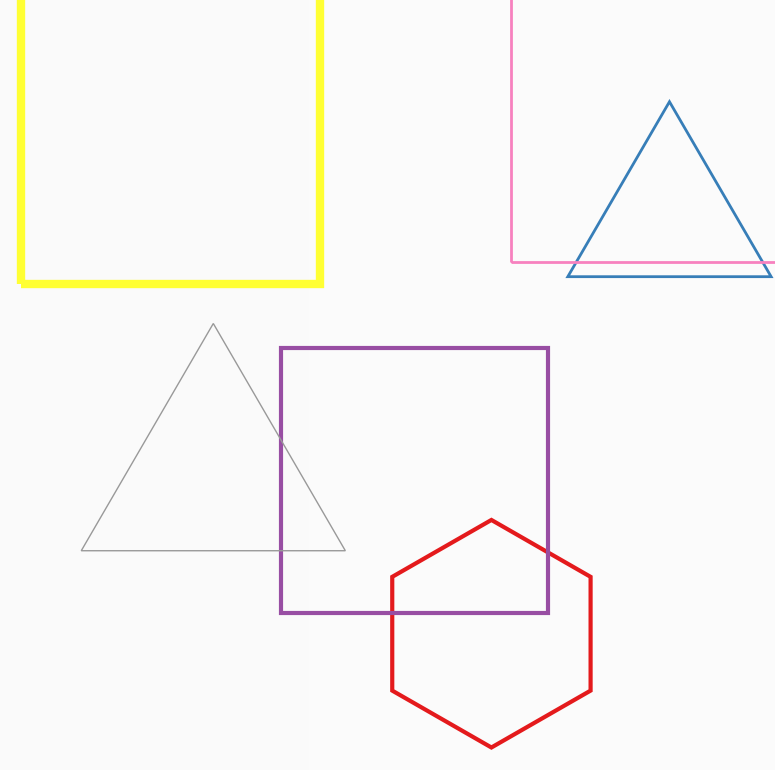[{"shape": "hexagon", "thickness": 1.5, "radius": 0.74, "center": [0.634, 0.177]}, {"shape": "triangle", "thickness": 1, "radius": 0.76, "center": [0.864, 0.716]}, {"shape": "square", "thickness": 1.5, "radius": 0.86, "center": [0.535, 0.376]}, {"shape": "square", "thickness": 3, "radius": 0.96, "center": [0.22, 0.824]}, {"shape": "square", "thickness": 1, "radius": 0.87, "center": [0.834, 0.835]}, {"shape": "triangle", "thickness": 0.5, "radius": 0.98, "center": [0.275, 0.383]}]